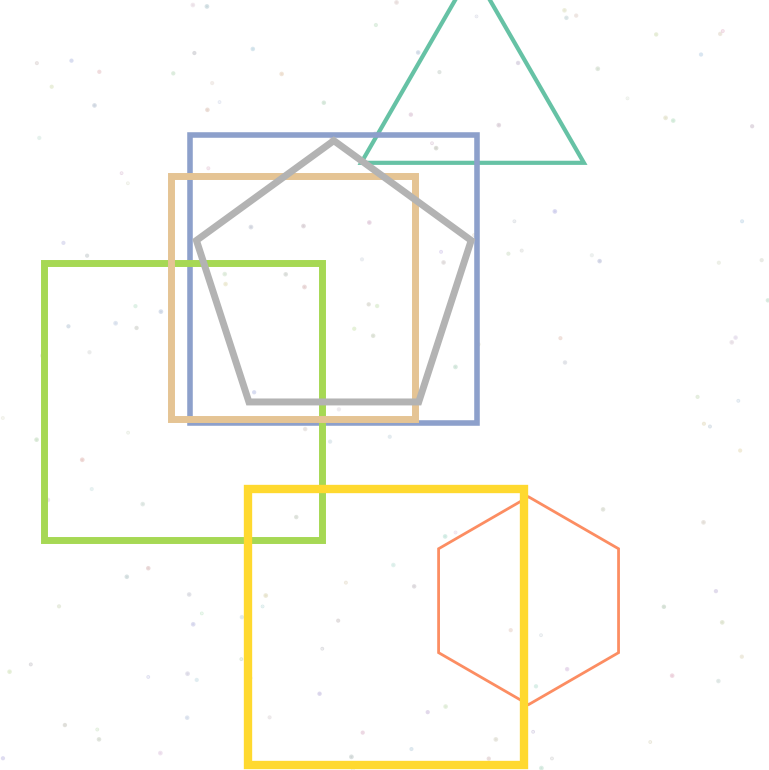[{"shape": "triangle", "thickness": 1.5, "radius": 0.84, "center": [0.614, 0.872]}, {"shape": "hexagon", "thickness": 1, "radius": 0.67, "center": [0.686, 0.22]}, {"shape": "square", "thickness": 2, "radius": 0.93, "center": [0.433, 0.638]}, {"shape": "square", "thickness": 2.5, "radius": 0.9, "center": [0.238, 0.479]}, {"shape": "square", "thickness": 3, "radius": 0.9, "center": [0.501, 0.186]}, {"shape": "square", "thickness": 2.5, "radius": 0.79, "center": [0.381, 0.614]}, {"shape": "pentagon", "thickness": 2.5, "radius": 0.94, "center": [0.434, 0.63]}]